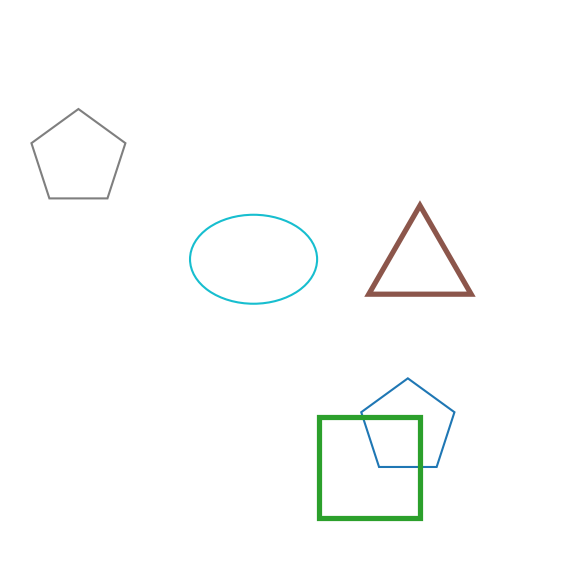[{"shape": "pentagon", "thickness": 1, "radius": 0.42, "center": [0.706, 0.259]}, {"shape": "square", "thickness": 2.5, "radius": 0.44, "center": [0.64, 0.19]}, {"shape": "triangle", "thickness": 2.5, "radius": 0.51, "center": [0.727, 0.541]}, {"shape": "pentagon", "thickness": 1, "radius": 0.43, "center": [0.136, 0.725]}, {"shape": "oval", "thickness": 1, "radius": 0.55, "center": [0.439, 0.55]}]